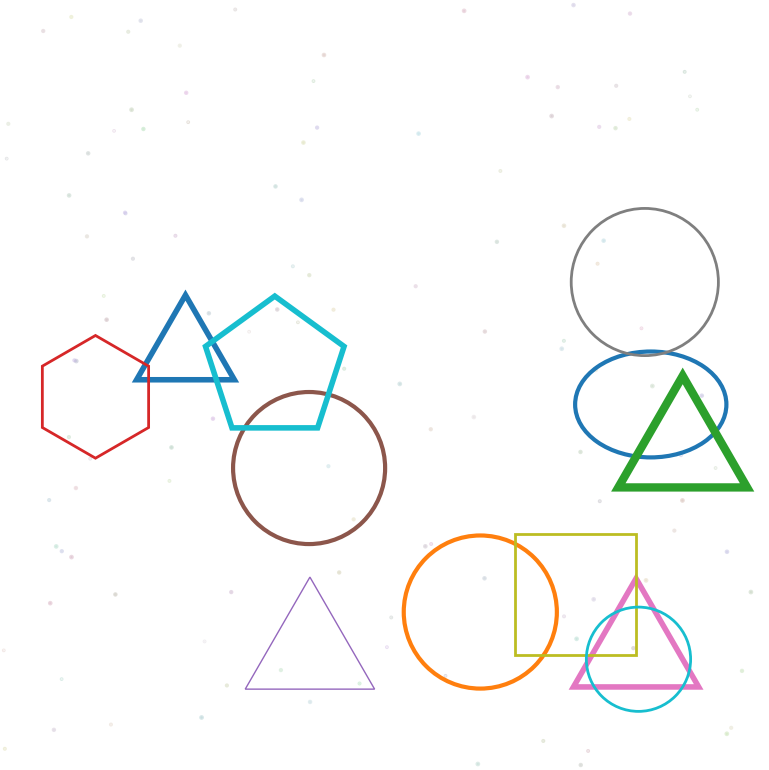[{"shape": "oval", "thickness": 1.5, "radius": 0.49, "center": [0.845, 0.475]}, {"shape": "triangle", "thickness": 2, "radius": 0.37, "center": [0.241, 0.543]}, {"shape": "circle", "thickness": 1.5, "radius": 0.5, "center": [0.624, 0.205]}, {"shape": "triangle", "thickness": 3, "radius": 0.48, "center": [0.887, 0.415]}, {"shape": "hexagon", "thickness": 1, "radius": 0.4, "center": [0.124, 0.485]}, {"shape": "triangle", "thickness": 0.5, "radius": 0.48, "center": [0.402, 0.154]}, {"shape": "circle", "thickness": 1.5, "radius": 0.49, "center": [0.401, 0.392]}, {"shape": "triangle", "thickness": 2, "radius": 0.47, "center": [0.826, 0.155]}, {"shape": "circle", "thickness": 1, "radius": 0.48, "center": [0.837, 0.634]}, {"shape": "square", "thickness": 1, "radius": 0.39, "center": [0.747, 0.228]}, {"shape": "circle", "thickness": 1, "radius": 0.34, "center": [0.829, 0.144]}, {"shape": "pentagon", "thickness": 2, "radius": 0.47, "center": [0.357, 0.521]}]